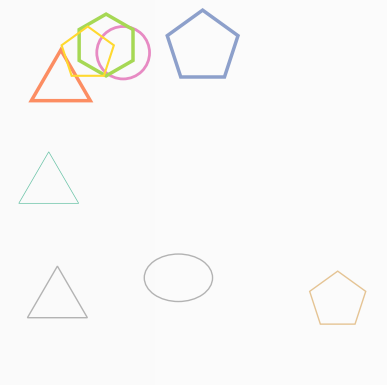[{"shape": "triangle", "thickness": 0.5, "radius": 0.45, "center": [0.126, 0.516]}, {"shape": "triangle", "thickness": 2.5, "radius": 0.44, "center": [0.157, 0.782]}, {"shape": "pentagon", "thickness": 2.5, "radius": 0.48, "center": [0.523, 0.878]}, {"shape": "circle", "thickness": 2, "radius": 0.34, "center": [0.318, 0.863]}, {"shape": "hexagon", "thickness": 2.5, "radius": 0.4, "center": [0.274, 0.883]}, {"shape": "pentagon", "thickness": 1.5, "radius": 0.35, "center": [0.226, 0.86]}, {"shape": "pentagon", "thickness": 1, "radius": 0.38, "center": [0.871, 0.22]}, {"shape": "oval", "thickness": 1, "radius": 0.44, "center": [0.46, 0.278]}, {"shape": "triangle", "thickness": 1, "radius": 0.45, "center": [0.148, 0.219]}]